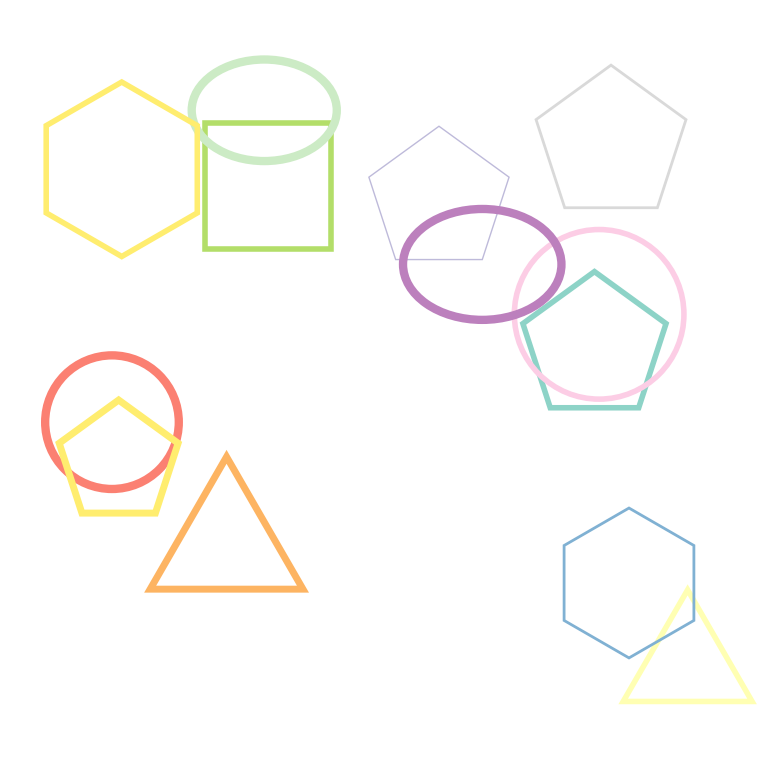[{"shape": "pentagon", "thickness": 2, "radius": 0.49, "center": [0.772, 0.55]}, {"shape": "triangle", "thickness": 2, "radius": 0.48, "center": [0.893, 0.137]}, {"shape": "pentagon", "thickness": 0.5, "radius": 0.48, "center": [0.57, 0.74]}, {"shape": "circle", "thickness": 3, "radius": 0.43, "center": [0.145, 0.452]}, {"shape": "hexagon", "thickness": 1, "radius": 0.49, "center": [0.817, 0.243]}, {"shape": "triangle", "thickness": 2.5, "radius": 0.57, "center": [0.294, 0.292]}, {"shape": "square", "thickness": 2, "radius": 0.41, "center": [0.348, 0.758]}, {"shape": "circle", "thickness": 2, "radius": 0.55, "center": [0.778, 0.592]}, {"shape": "pentagon", "thickness": 1, "radius": 0.51, "center": [0.794, 0.813]}, {"shape": "oval", "thickness": 3, "radius": 0.51, "center": [0.626, 0.657]}, {"shape": "oval", "thickness": 3, "radius": 0.47, "center": [0.343, 0.857]}, {"shape": "pentagon", "thickness": 2.5, "radius": 0.41, "center": [0.154, 0.399]}, {"shape": "hexagon", "thickness": 2, "radius": 0.57, "center": [0.158, 0.78]}]